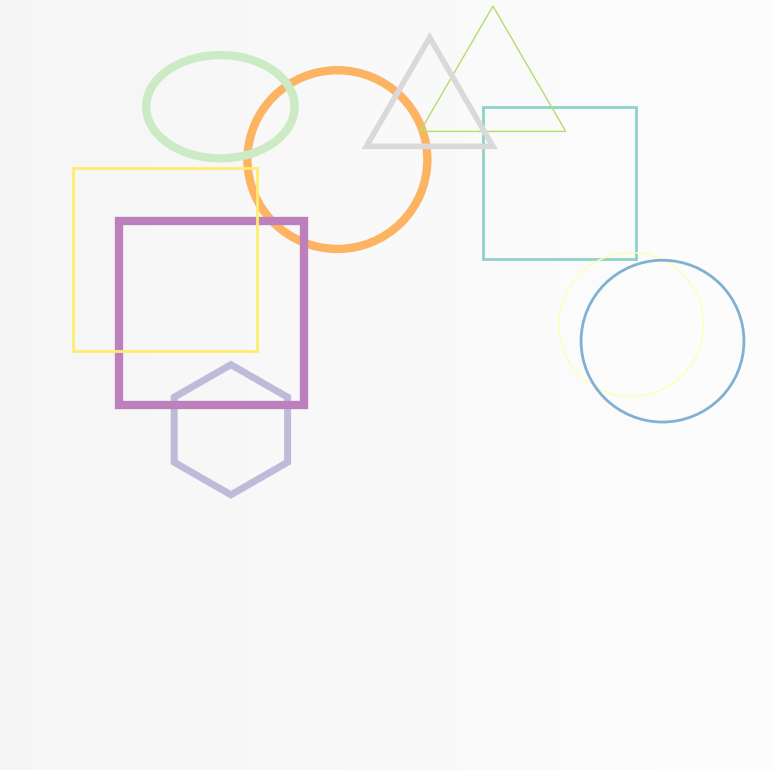[{"shape": "square", "thickness": 1, "radius": 0.49, "center": [0.722, 0.763]}, {"shape": "circle", "thickness": 0.5, "radius": 0.47, "center": [0.815, 0.578]}, {"shape": "hexagon", "thickness": 2.5, "radius": 0.42, "center": [0.298, 0.442]}, {"shape": "circle", "thickness": 1, "radius": 0.53, "center": [0.855, 0.557]}, {"shape": "circle", "thickness": 3, "radius": 0.58, "center": [0.435, 0.793]}, {"shape": "triangle", "thickness": 0.5, "radius": 0.54, "center": [0.636, 0.884]}, {"shape": "triangle", "thickness": 2, "radius": 0.47, "center": [0.554, 0.857]}, {"shape": "square", "thickness": 3, "radius": 0.6, "center": [0.273, 0.594]}, {"shape": "oval", "thickness": 3, "radius": 0.48, "center": [0.284, 0.861]}, {"shape": "square", "thickness": 1, "radius": 0.59, "center": [0.213, 0.663]}]